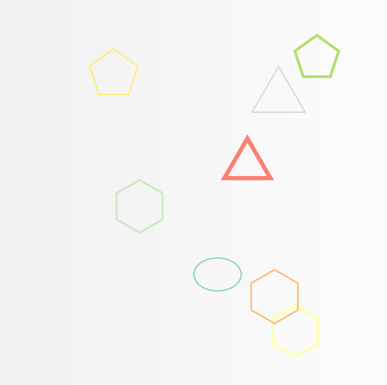[{"shape": "oval", "thickness": 1, "radius": 0.31, "center": [0.561, 0.287]}, {"shape": "hexagon", "thickness": 2, "radius": 0.33, "center": [0.761, 0.14]}, {"shape": "triangle", "thickness": 3, "radius": 0.34, "center": [0.638, 0.572]}, {"shape": "hexagon", "thickness": 1, "radius": 0.35, "center": [0.709, 0.23]}, {"shape": "pentagon", "thickness": 2, "radius": 0.3, "center": [0.818, 0.849]}, {"shape": "triangle", "thickness": 1, "radius": 0.4, "center": [0.719, 0.748]}, {"shape": "hexagon", "thickness": 1.5, "radius": 0.34, "center": [0.36, 0.464]}, {"shape": "pentagon", "thickness": 1, "radius": 0.33, "center": [0.294, 0.808]}]